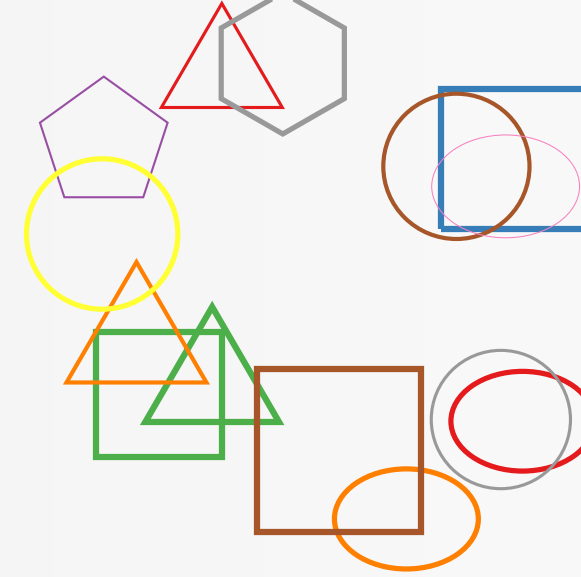[{"shape": "triangle", "thickness": 1.5, "radius": 0.6, "center": [0.382, 0.873]}, {"shape": "oval", "thickness": 2.5, "radius": 0.62, "center": [0.899, 0.27]}, {"shape": "square", "thickness": 3, "radius": 0.61, "center": [0.88, 0.724]}, {"shape": "square", "thickness": 3, "radius": 0.54, "center": [0.273, 0.317]}, {"shape": "triangle", "thickness": 3, "radius": 0.66, "center": [0.365, 0.335]}, {"shape": "pentagon", "thickness": 1, "radius": 0.58, "center": [0.179, 0.751]}, {"shape": "oval", "thickness": 2.5, "radius": 0.62, "center": [0.699, 0.101]}, {"shape": "triangle", "thickness": 2, "radius": 0.69, "center": [0.235, 0.406]}, {"shape": "circle", "thickness": 2.5, "radius": 0.65, "center": [0.176, 0.594]}, {"shape": "circle", "thickness": 2, "radius": 0.63, "center": [0.785, 0.711]}, {"shape": "square", "thickness": 3, "radius": 0.7, "center": [0.583, 0.219]}, {"shape": "oval", "thickness": 0.5, "radius": 0.64, "center": [0.87, 0.676]}, {"shape": "hexagon", "thickness": 2.5, "radius": 0.61, "center": [0.486, 0.89]}, {"shape": "circle", "thickness": 1.5, "radius": 0.6, "center": [0.862, 0.273]}]